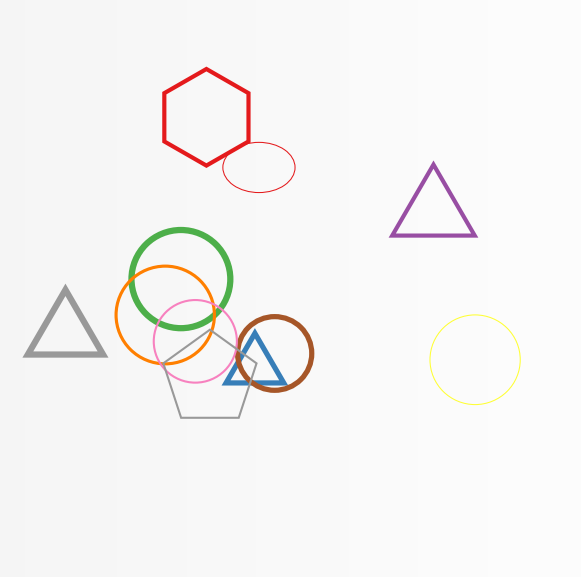[{"shape": "hexagon", "thickness": 2, "radius": 0.42, "center": [0.355, 0.796]}, {"shape": "oval", "thickness": 0.5, "radius": 0.31, "center": [0.446, 0.709]}, {"shape": "triangle", "thickness": 2.5, "radius": 0.29, "center": [0.439, 0.365]}, {"shape": "circle", "thickness": 3, "radius": 0.43, "center": [0.311, 0.516]}, {"shape": "triangle", "thickness": 2, "radius": 0.41, "center": [0.746, 0.632]}, {"shape": "circle", "thickness": 1.5, "radius": 0.42, "center": [0.284, 0.454]}, {"shape": "circle", "thickness": 0.5, "radius": 0.39, "center": [0.817, 0.376]}, {"shape": "circle", "thickness": 2.5, "radius": 0.32, "center": [0.473, 0.387]}, {"shape": "circle", "thickness": 1, "radius": 0.36, "center": [0.336, 0.408]}, {"shape": "triangle", "thickness": 3, "radius": 0.37, "center": [0.113, 0.423]}, {"shape": "pentagon", "thickness": 1, "radius": 0.42, "center": [0.361, 0.344]}]